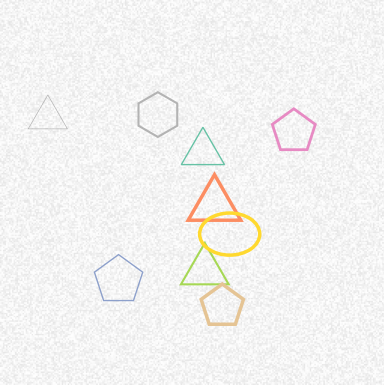[{"shape": "triangle", "thickness": 1, "radius": 0.32, "center": [0.527, 0.605]}, {"shape": "triangle", "thickness": 2.5, "radius": 0.39, "center": [0.557, 0.467]}, {"shape": "pentagon", "thickness": 1, "radius": 0.33, "center": [0.308, 0.273]}, {"shape": "pentagon", "thickness": 2, "radius": 0.29, "center": [0.763, 0.659]}, {"shape": "triangle", "thickness": 1.5, "radius": 0.36, "center": [0.532, 0.297]}, {"shape": "oval", "thickness": 2.5, "radius": 0.39, "center": [0.597, 0.392]}, {"shape": "pentagon", "thickness": 2.5, "radius": 0.29, "center": [0.577, 0.204]}, {"shape": "triangle", "thickness": 0.5, "radius": 0.29, "center": [0.124, 0.695]}, {"shape": "hexagon", "thickness": 1.5, "radius": 0.29, "center": [0.41, 0.702]}]